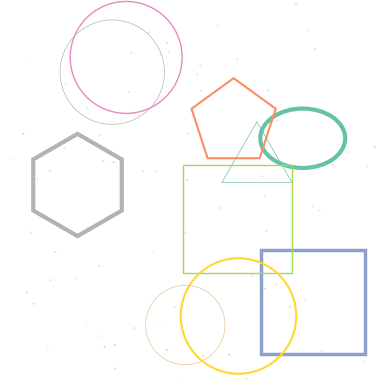[{"shape": "triangle", "thickness": 0.5, "radius": 0.53, "center": [0.667, 0.578]}, {"shape": "oval", "thickness": 3, "radius": 0.55, "center": [0.786, 0.641]}, {"shape": "pentagon", "thickness": 1.5, "radius": 0.57, "center": [0.607, 0.682]}, {"shape": "square", "thickness": 2.5, "radius": 0.68, "center": [0.813, 0.215]}, {"shape": "circle", "thickness": 1, "radius": 0.73, "center": [0.328, 0.851]}, {"shape": "square", "thickness": 1, "radius": 0.7, "center": [0.617, 0.431]}, {"shape": "circle", "thickness": 1.5, "radius": 0.75, "center": [0.619, 0.179]}, {"shape": "circle", "thickness": 0.5, "radius": 0.52, "center": [0.481, 0.156]}, {"shape": "circle", "thickness": 0.5, "radius": 0.68, "center": [0.292, 0.813]}, {"shape": "hexagon", "thickness": 3, "radius": 0.66, "center": [0.201, 0.52]}]